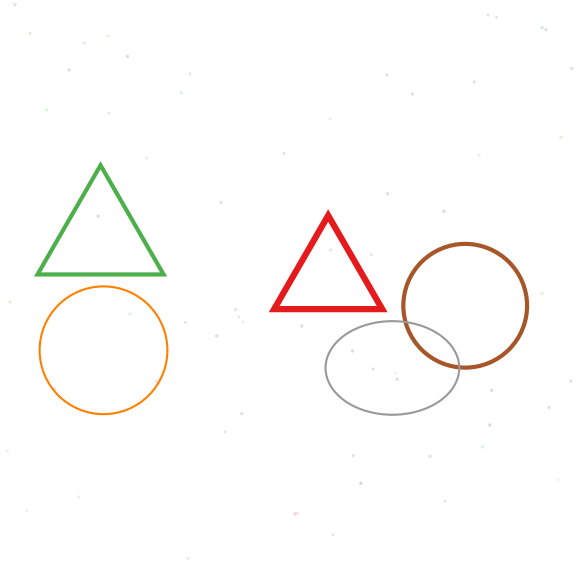[{"shape": "triangle", "thickness": 3, "radius": 0.54, "center": [0.568, 0.518]}, {"shape": "triangle", "thickness": 2, "radius": 0.63, "center": [0.174, 0.587]}, {"shape": "circle", "thickness": 1, "radius": 0.55, "center": [0.179, 0.393]}, {"shape": "circle", "thickness": 2, "radius": 0.54, "center": [0.806, 0.47]}, {"shape": "oval", "thickness": 1, "radius": 0.58, "center": [0.679, 0.362]}]